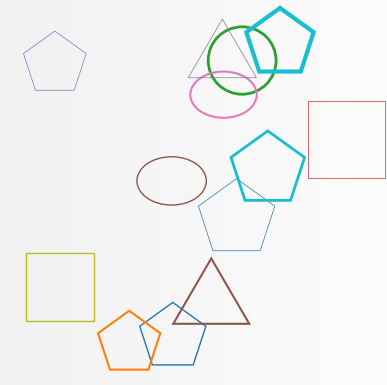[{"shape": "pentagon", "thickness": 1, "radius": 0.45, "center": [0.446, 0.125]}, {"shape": "pentagon", "thickness": 0.5, "radius": 0.52, "center": [0.611, 0.433]}, {"shape": "pentagon", "thickness": 1.5, "radius": 0.42, "center": [0.333, 0.108]}, {"shape": "circle", "thickness": 2, "radius": 0.44, "center": [0.625, 0.843]}, {"shape": "square", "thickness": 0.5, "radius": 0.5, "center": [0.895, 0.637]}, {"shape": "pentagon", "thickness": 0.5, "radius": 0.43, "center": [0.141, 0.834]}, {"shape": "oval", "thickness": 1, "radius": 0.45, "center": [0.443, 0.53]}, {"shape": "triangle", "thickness": 1.5, "radius": 0.57, "center": [0.545, 0.216]}, {"shape": "oval", "thickness": 1.5, "radius": 0.43, "center": [0.577, 0.754]}, {"shape": "triangle", "thickness": 0.5, "radius": 0.51, "center": [0.574, 0.849]}, {"shape": "square", "thickness": 1, "radius": 0.44, "center": [0.155, 0.254]}, {"shape": "pentagon", "thickness": 3, "radius": 0.46, "center": [0.723, 0.888]}, {"shape": "pentagon", "thickness": 2, "radius": 0.5, "center": [0.691, 0.56]}]